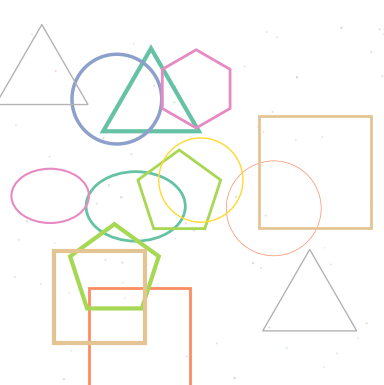[{"shape": "triangle", "thickness": 3, "radius": 0.72, "center": [0.392, 0.731]}, {"shape": "oval", "thickness": 2, "radius": 0.64, "center": [0.352, 0.464]}, {"shape": "square", "thickness": 2, "radius": 0.66, "center": [0.363, 0.121]}, {"shape": "circle", "thickness": 0.5, "radius": 0.62, "center": [0.711, 0.459]}, {"shape": "circle", "thickness": 2.5, "radius": 0.58, "center": [0.303, 0.743]}, {"shape": "oval", "thickness": 1.5, "radius": 0.5, "center": [0.13, 0.491]}, {"shape": "hexagon", "thickness": 2, "radius": 0.51, "center": [0.51, 0.769]}, {"shape": "pentagon", "thickness": 3, "radius": 0.61, "center": [0.297, 0.297]}, {"shape": "pentagon", "thickness": 2, "radius": 0.56, "center": [0.466, 0.498]}, {"shape": "circle", "thickness": 1, "radius": 0.55, "center": [0.522, 0.532]}, {"shape": "square", "thickness": 3, "radius": 0.6, "center": [0.258, 0.228]}, {"shape": "square", "thickness": 2, "radius": 0.73, "center": [0.819, 0.553]}, {"shape": "triangle", "thickness": 1, "radius": 0.69, "center": [0.109, 0.798]}, {"shape": "triangle", "thickness": 1, "radius": 0.7, "center": [0.804, 0.211]}]